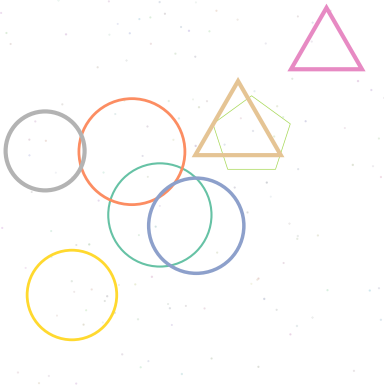[{"shape": "circle", "thickness": 1.5, "radius": 0.67, "center": [0.415, 0.442]}, {"shape": "circle", "thickness": 2, "radius": 0.69, "center": [0.343, 0.606]}, {"shape": "circle", "thickness": 2.5, "radius": 0.62, "center": [0.51, 0.414]}, {"shape": "triangle", "thickness": 3, "radius": 0.53, "center": [0.848, 0.873]}, {"shape": "pentagon", "thickness": 0.5, "radius": 0.53, "center": [0.654, 0.646]}, {"shape": "circle", "thickness": 2, "radius": 0.58, "center": [0.187, 0.234]}, {"shape": "triangle", "thickness": 3, "radius": 0.64, "center": [0.618, 0.661]}, {"shape": "circle", "thickness": 3, "radius": 0.51, "center": [0.117, 0.608]}]